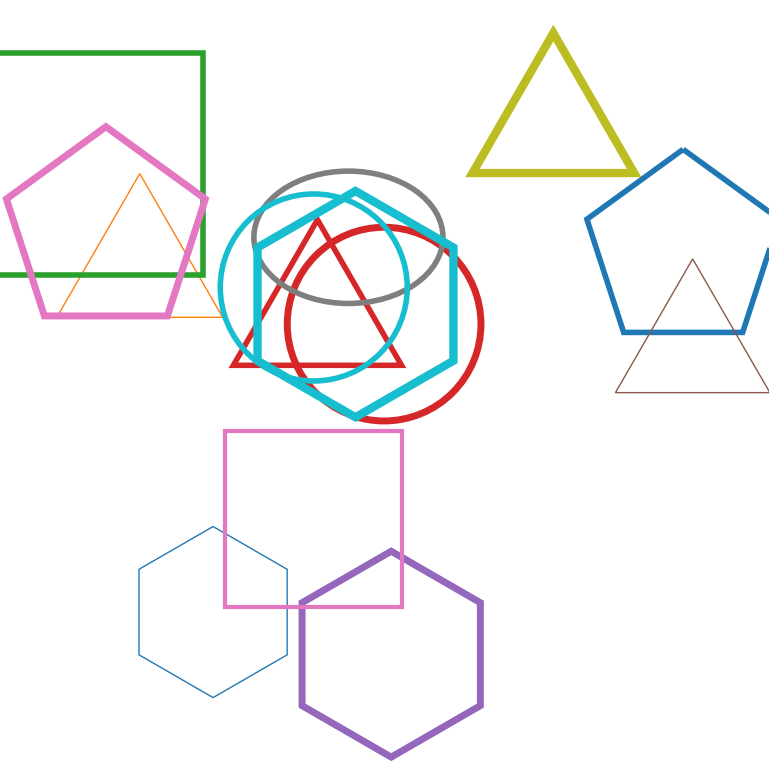[{"shape": "hexagon", "thickness": 0.5, "radius": 0.56, "center": [0.277, 0.205]}, {"shape": "pentagon", "thickness": 2, "radius": 0.66, "center": [0.887, 0.675]}, {"shape": "triangle", "thickness": 0.5, "radius": 0.62, "center": [0.181, 0.65]}, {"shape": "square", "thickness": 2, "radius": 0.72, "center": [0.12, 0.787]}, {"shape": "circle", "thickness": 2.5, "radius": 0.63, "center": [0.499, 0.579]}, {"shape": "triangle", "thickness": 2, "radius": 0.63, "center": [0.412, 0.589]}, {"shape": "hexagon", "thickness": 2.5, "radius": 0.67, "center": [0.508, 0.15]}, {"shape": "triangle", "thickness": 0.5, "radius": 0.58, "center": [0.9, 0.548]}, {"shape": "pentagon", "thickness": 2.5, "radius": 0.68, "center": [0.138, 0.7]}, {"shape": "square", "thickness": 1.5, "radius": 0.57, "center": [0.407, 0.326]}, {"shape": "oval", "thickness": 2, "radius": 0.61, "center": [0.452, 0.692]}, {"shape": "triangle", "thickness": 3, "radius": 0.61, "center": [0.719, 0.836]}, {"shape": "hexagon", "thickness": 3, "radius": 0.73, "center": [0.462, 0.605]}, {"shape": "circle", "thickness": 2, "radius": 0.61, "center": [0.407, 0.627]}]